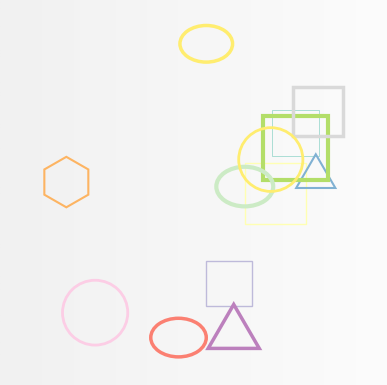[{"shape": "square", "thickness": 0.5, "radius": 0.3, "center": [0.763, 0.653]}, {"shape": "square", "thickness": 1, "radius": 0.4, "center": [0.71, 0.497]}, {"shape": "square", "thickness": 1, "radius": 0.3, "center": [0.591, 0.263]}, {"shape": "oval", "thickness": 2.5, "radius": 0.36, "center": [0.461, 0.123]}, {"shape": "triangle", "thickness": 1.5, "radius": 0.29, "center": [0.815, 0.541]}, {"shape": "hexagon", "thickness": 1.5, "radius": 0.33, "center": [0.171, 0.527]}, {"shape": "square", "thickness": 3, "radius": 0.42, "center": [0.763, 0.615]}, {"shape": "circle", "thickness": 2, "radius": 0.42, "center": [0.245, 0.188]}, {"shape": "square", "thickness": 2.5, "radius": 0.32, "center": [0.821, 0.71]}, {"shape": "triangle", "thickness": 2.5, "radius": 0.38, "center": [0.603, 0.133]}, {"shape": "oval", "thickness": 3, "radius": 0.37, "center": [0.632, 0.515]}, {"shape": "oval", "thickness": 2.5, "radius": 0.34, "center": [0.532, 0.886]}, {"shape": "circle", "thickness": 2, "radius": 0.41, "center": [0.699, 0.586]}]